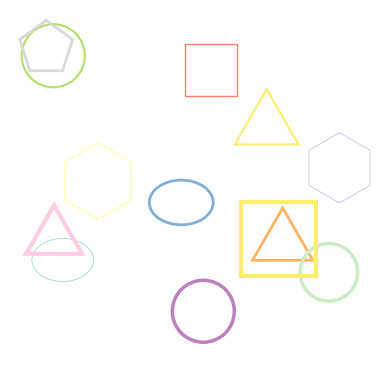[{"shape": "oval", "thickness": 0.5, "radius": 0.4, "center": [0.163, 0.325]}, {"shape": "hexagon", "thickness": 1, "radius": 0.5, "center": [0.255, 0.53]}, {"shape": "hexagon", "thickness": 0.5, "radius": 0.46, "center": [0.882, 0.564]}, {"shape": "square", "thickness": 1, "radius": 0.34, "center": [0.548, 0.818]}, {"shape": "oval", "thickness": 2, "radius": 0.41, "center": [0.471, 0.474]}, {"shape": "triangle", "thickness": 2, "radius": 0.45, "center": [0.734, 0.369]}, {"shape": "circle", "thickness": 1.5, "radius": 0.41, "center": [0.138, 0.855]}, {"shape": "triangle", "thickness": 3, "radius": 0.42, "center": [0.14, 0.383]}, {"shape": "pentagon", "thickness": 2, "radius": 0.36, "center": [0.12, 0.875]}, {"shape": "circle", "thickness": 2.5, "radius": 0.4, "center": [0.528, 0.192]}, {"shape": "circle", "thickness": 2.5, "radius": 0.37, "center": [0.854, 0.293]}, {"shape": "square", "thickness": 3, "radius": 0.48, "center": [0.723, 0.38]}, {"shape": "triangle", "thickness": 1.5, "radius": 0.48, "center": [0.693, 0.673]}]